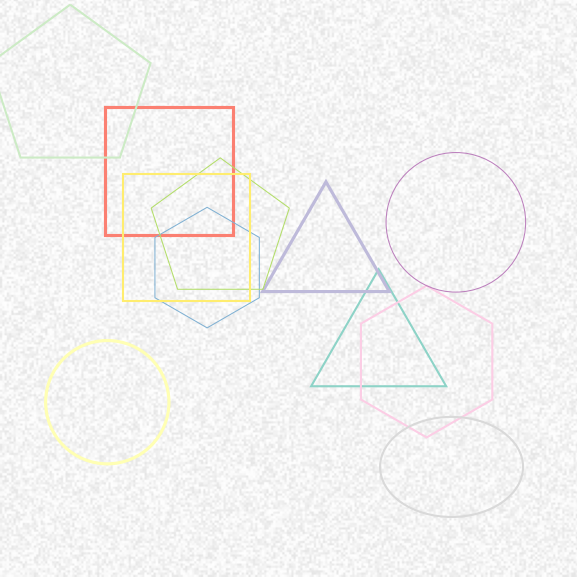[{"shape": "triangle", "thickness": 1, "radius": 0.68, "center": [0.656, 0.398]}, {"shape": "circle", "thickness": 1.5, "radius": 0.53, "center": [0.186, 0.303]}, {"shape": "triangle", "thickness": 1.5, "radius": 0.63, "center": [0.564, 0.558]}, {"shape": "square", "thickness": 1.5, "radius": 0.56, "center": [0.292, 0.703]}, {"shape": "hexagon", "thickness": 0.5, "radius": 0.52, "center": [0.359, 0.536]}, {"shape": "pentagon", "thickness": 0.5, "radius": 0.63, "center": [0.381, 0.6]}, {"shape": "hexagon", "thickness": 1, "radius": 0.66, "center": [0.739, 0.373]}, {"shape": "oval", "thickness": 1, "radius": 0.62, "center": [0.782, 0.191]}, {"shape": "circle", "thickness": 0.5, "radius": 0.6, "center": [0.789, 0.614]}, {"shape": "pentagon", "thickness": 1, "radius": 0.73, "center": [0.122, 0.845]}, {"shape": "square", "thickness": 1, "radius": 0.55, "center": [0.323, 0.588]}]